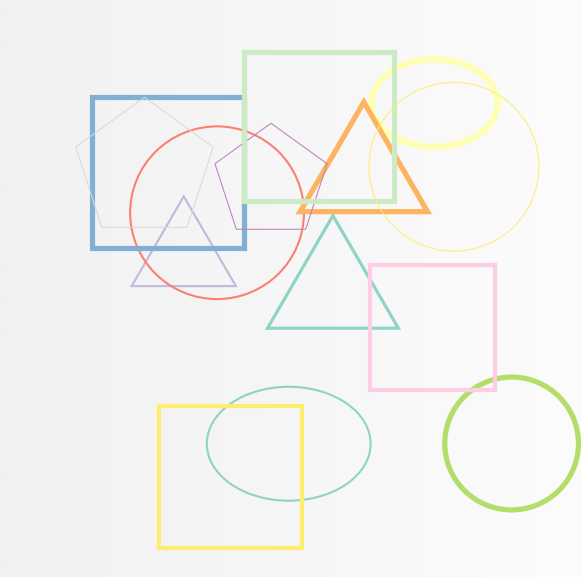[{"shape": "triangle", "thickness": 1.5, "radius": 0.65, "center": [0.573, 0.496]}, {"shape": "oval", "thickness": 1, "radius": 0.7, "center": [0.497, 0.231]}, {"shape": "oval", "thickness": 3, "radius": 0.54, "center": [0.748, 0.821]}, {"shape": "triangle", "thickness": 1, "radius": 0.52, "center": [0.316, 0.555]}, {"shape": "circle", "thickness": 1, "radius": 0.75, "center": [0.373, 0.631]}, {"shape": "square", "thickness": 2.5, "radius": 0.65, "center": [0.289, 0.701]}, {"shape": "triangle", "thickness": 2.5, "radius": 0.63, "center": [0.626, 0.696]}, {"shape": "circle", "thickness": 2.5, "radius": 0.58, "center": [0.88, 0.231]}, {"shape": "square", "thickness": 2, "radius": 0.54, "center": [0.744, 0.432]}, {"shape": "pentagon", "thickness": 0.5, "radius": 0.62, "center": [0.248, 0.706]}, {"shape": "pentagon", "thickness": 0.5, "radius": 0.51, "center": [0.466, 0.684]}, {"shape": "square", "thickness": 2.5, "radius": 0.65, "center": [0.549, 0.78]}, {"shape": "square", "thickness": 2, "radius": 0.61, "center": [0.397, 0.172]}, {"shape": "circle", "thickness": 0.5, "radius": 0.73, "center": [0.781, 0.71]}]